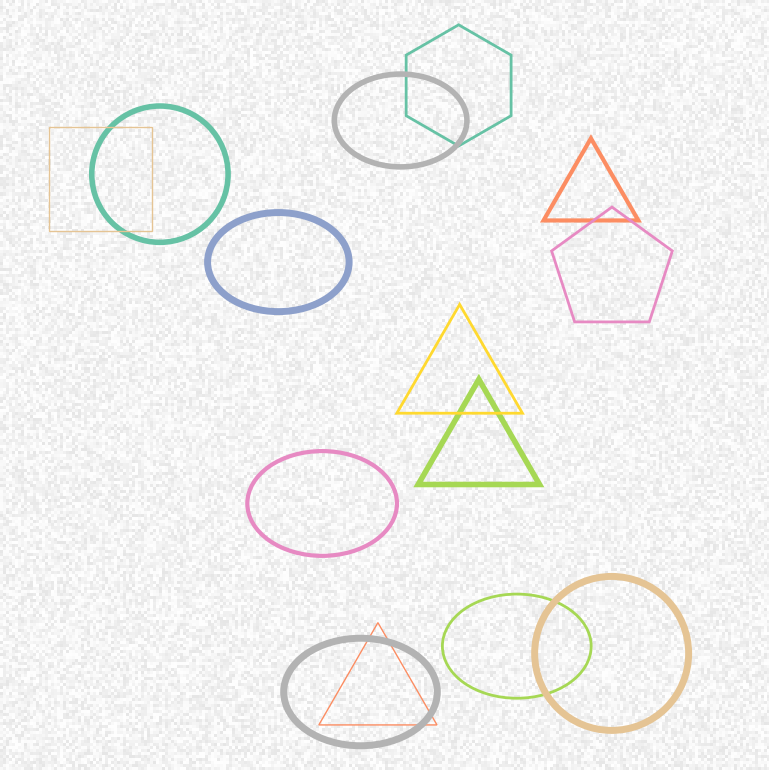[{"shape": "hexagon", "thickness": 1, "radius": 0.39, "center": [0.596, 0.889]}, {"shape": "circle", "thickness": 2, "radius": 0.44, "center": [0.208, 0.774]}, {"shape": "triangle", "thickness": 0.5, "radius": 0.44, "center": [0.491, 0.103]}, {"shape": "triangle", "thickness": 1.5, "radius": 0.36, "center": [0.767, 0.749]}, {"shape": "oval", "thickness": 2.5, "radius": 0.46, "center": [0.361, 0.66]}, {"shape": "pentagon", "thickness": 1, "radius": 0.41, "center": [0.795, 0.649]}, {"shape": "oval", "thickness": 1.5, "radius": 0.49, "center": [0.418, 0.346]}, {"shape": "triangle", "thickness": 2, "radius": 0.46, "center": [0.622, 0.416]}, {"shape": "oval", "thickness": 1, "radius": 0.48, "center": [0.671, 0.161]}, {"shape": "triangle", "thickness": 1, "radius": 0.47, "center": [0.597, 0.51]}, {"shape": "square", "thickness": 0.5, "radius": 0.33, "center": [0.131, 0.767]}, {"shape": "circle", "thickness": 2.5, "radius": 0.5, "center": [0.794, 0.151]}, {"shape": "oval", "thickness": 2.5, "radius": 0.5, "center": [0.468, 0.101]}, {"shape": "oval", "thickness": 2, "radius": 0.43, "center": [0.52, 0.844]}]